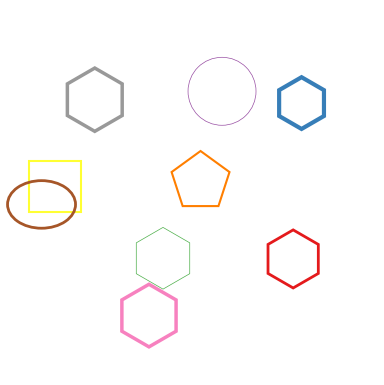[{"shape": "hexagon", "thickness": 2, "radius": 0.38, "center": [0.761, 0.327]}, {"shape": "hexagon", "thickness": 3, "radius": 0.34, "center": [0.783, 0.732]}, {"shape": "hexagon", "thickness": 0.5, "radius": 0.4, "center": [0.423, 0.329]}, {"shape": "circle", "thickness": 0.5, "radius": 0.44, "center": [0.577, 0.763]}, {"shape": "pentagon", "thickness": 1.5, "radius": 0.4, "center": [0.521, 0.529]}, {"shape": "square", "thickness": 1.5, "radius": 0.34, "center": [0.144, 0.516]}, {"shape": "oval", "thickness": 2, "radius": 0.44, "center": [0.108, 0.469]}, {"shape": "hexagon", "thickness": 2.5, "radius": 0.41, "center": [0.387, 0.18]}, {"shape": "hexagon", "thickness": 2.5, "radius": 0.41, "center": [0.246, 0.741]}]